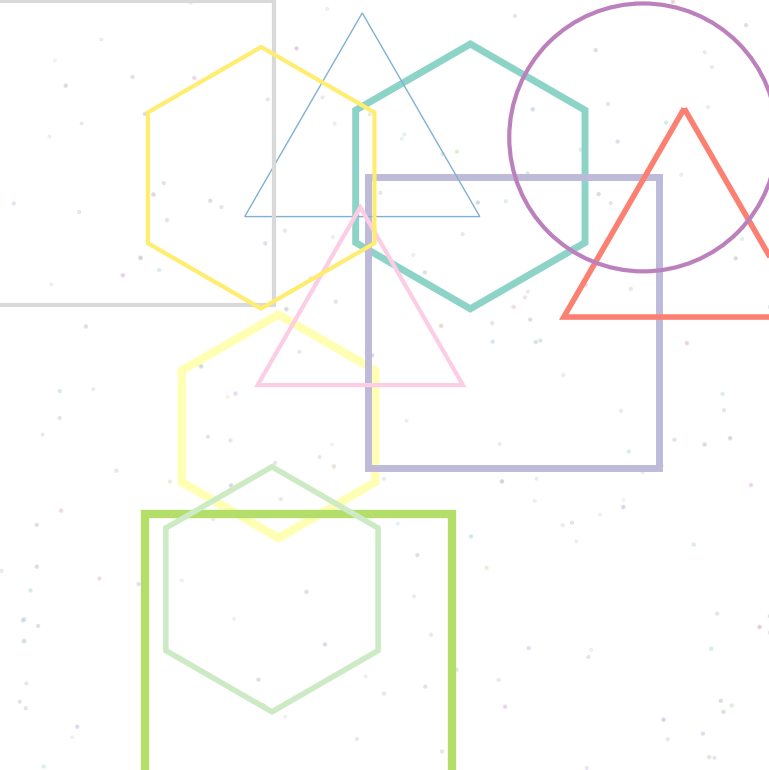[{"shape": "hexagon", "thickness": 2.5, "radius": 0.86, "center": [0.611, 0.771]}, {"shape": "hexagon", "thickness": 3, "radius": 0.73, "center": [0.362, 0.446]}, {"shape": "square", "thickness": 2.5, "radius": 0.94, "center": [0.667, 0.581]}, {"shape": "triangle", "thickness": 2, "radius": 0.9, "center": [0.889, 0.679]}, {"shape": "triangle", "thickness": 0.5, "radius": 0.88, "center": [0.47, 0.807]}, {"shape": "square", "thickness": 3, "radius": 1.0, "center": [0.388, 0.133]}, {"shape": "triangle", "thickness": 1.5, "radius": 0.77, "center": [0.468, 0.577]}, {"shape": "square", "thickness": 1.5, "radius": 0.99, "center": [0.158, 0.801]}, {"shape": "circle", "thickness": 1.5, "radius": 0.87, "center": [0.835, 0.822]}, {"shape": "hexagon", "thickness": 2, "radius": 0.8, "center": [0.353, 0.235]}, {"shape": "hexagon", "thickness": 1.5, "radius": 0.85, "center": [0.339, 0.769]}]